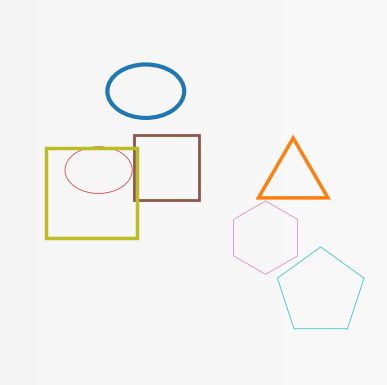[{"shape": "oval", "thickness": 3, "radius": 0.5, "center": [0.376, 0.763]}, {"shape": "triangle", "thickness": 2.5, "radius": 0.52, "center": [0.757, 0.538]}, {"shape": "oval", "thickness": 0.5, "radius": 0.43, "center": [0.254, 0.558]}, {"shape": "square", "thickness": 2, "radius": 0.42, "center": [0.43, 0.564]}, {"shape": "hexagon", "thickness": 0.5, "radius": 0.48, "center": [0.685, 0.383]}, {"shape": "square", "thickness": 2.5, "radius": 0.58, "center": [0.237, 0.498]}, {"shape": "pentagon", "thickness": 0.5, "radius": 0.59, "center": [0.828, 0.241]}]